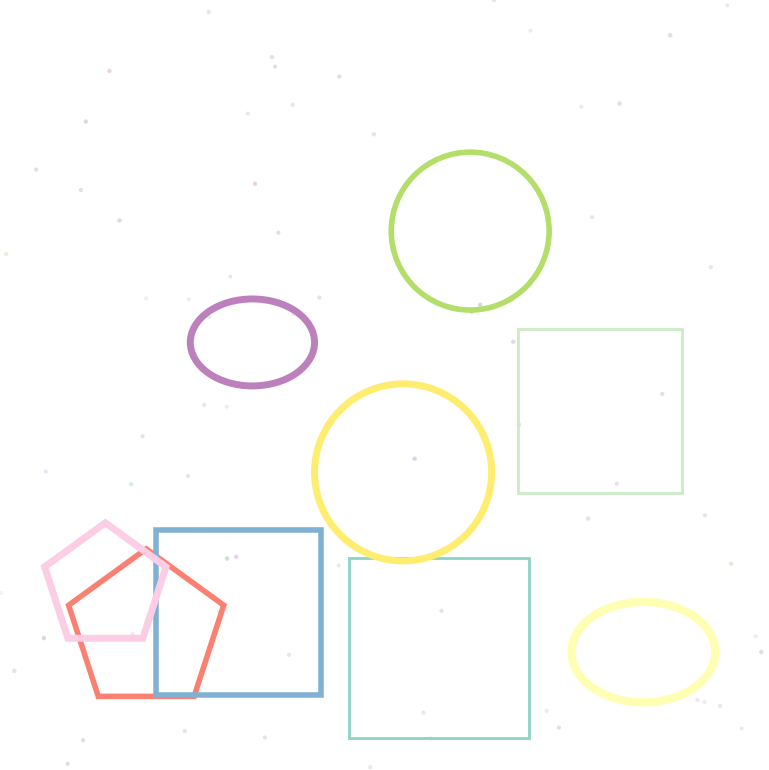[{"shape": "square", "thickness": 1, "radius": 0.58, "center": [0.57, 0.159]}, {"shape": "oval", "thickness": 3, "radius": 0.47, "center": [0.836, 0.153]}, {"shape": "pentagon", "thickness": 2, "radius": 0.53, "center": [0.19, 0.181]}, {"shape": "square", "thickness": 2, "radius": 0.54, "center": [0.31, 0.204]}, {"shape": "circle", "thickness": 2, "radius": 0.51, "center": [0.611, 0.7]}, {"shape": "pentagon", "thickness": 2.5, "radius": 0.41, "center": [0.137, 0.238]}, {"shape": "oval", "thickness": 2.5, "radius": 0.4, "center": [0.328, 0.555]}, {"shape": "square", "thickness": 1, "radius": 0.53, "center": [0.779, 0.466]}, {"shape": "circle", "thickness": 2.5, "radius": 0.58, "center": [0.523, 0.387]}]